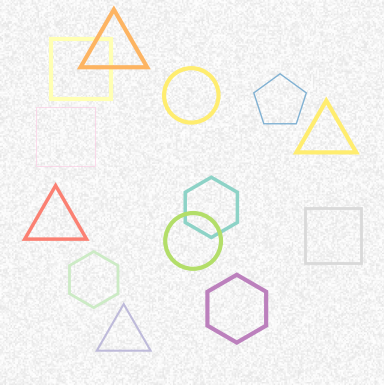[{"shape": "hexagon", "thickness": 2.5, "radius": 0.39, "center": [0.549, 0.461]}, {"shape": "square", "thickness": 3, "radius": 0.39, "center": [0.21, 0.821]}, {"shape": "triangle", "thickness": 1.5, "radius": 0.4, "center": [0.321, 0.129]}, {"shape": "triangle", "thickness": 2.5, "radius": 0.46, "center": [0.144, 0.425]}, {"shape": "pentagon", "thickness": 1, "radius": 0.36, "center": [0.727, 0.737]}, {"shape": "triangle", "thickness": 3, "radius": 0.5, "center": [0.296, 0.875]}, {"shape": "circle", "thickness": 3, "radius": 0.36, "center": [0.502, 0.374]}, {"shape": "square", "thickness": 0.5, "radius": 0.38, "center": [0.169, 0.646]}, {"shape": "square", "thickness": 2, "radius": 0.36, "center": [0.866, 0.388]}, {"shape": "hexagon", "thickness": 3, "radius": 0.44, "center": [0.615, 0.198]}, {"shape": "hexagon", "thickness": 2, "radius": 0.36, "center": [0.244, 0.274]}, {"shape": "triangle", "thickness": 3, "radius": 0.45, "center": [0.848, 0.649]}, {"shape": "circle", "thickness": 3, "radius": 0.35, "center": [0.497, 0.752]}]